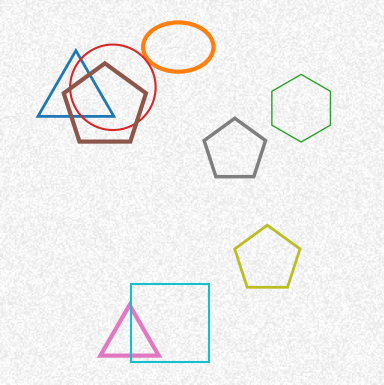[{"shape": "triangle", "thickness": 2, "radius": 0.57, "center": [0.197, 0.755]}, {"shape": "oval", "thickness": 3, "radius": 0.46, "center": [0.463, 0.878]}, {"shape": "hexagon", "thickness": 1, "radius": 0.44, "center": [0.782, 0.719]}, {"shape": "circle", "thickness": 1.5, "radius": 0.56, "center": [0.293, 0.773]}, {"shape": "pentagon", "thickness": 3, "radius": 0.56, "center": [0.272, 0.723]}, {"shape": "triangle", "thickness": 3, "radius": 0.44, "center": [0.337, 0.12]}, {"shape": "pentagon", "thickness": 2.5, "radius": 0.42, "center": [0.61, 0.609]}, {"shape": "pentagon", "thickness": 2, "radius": 0.45, "center": [0.694, 0.326]}, {"shape": "square", "thickness": 1.5, "radius": 0.51, "center": [0.442, 0.161]}]